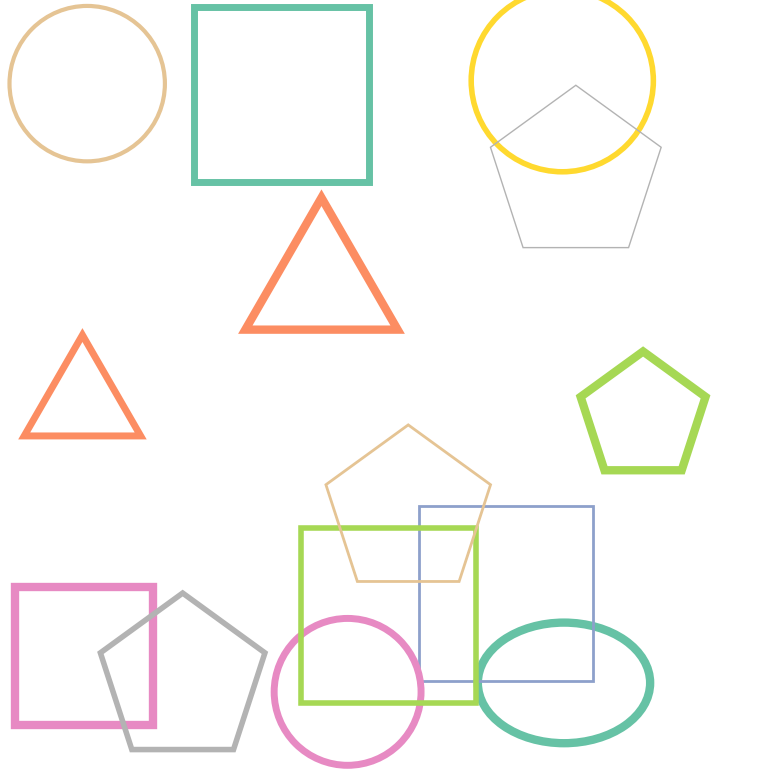[{"shape": "square", "thickness": 2.5, "radius": 0.57, "center": [0.366, 0.878]}, {"shape": "oval", "thickness": 3, "radius": 0.56, "center": [0.732, 0.113]}, {"shape": "triangle", "thickness": 2.5, "radius": 0.44, "center": [0.107, 0.478]}, {"shape": "triangle", "thickness": 3, "radius": 0.57, "center": [0.418, 0.629]}, {"shape": "square", "thickness": 1, "radius": 0.57, "center": [0.657, 0.229]}, {"shape": "square", "thickness": 3, "radius": 0.45, "center": [0.109, 0.148]}, {"shape": "circle", "thickness": 2.5, "radius": 0.48, "center": [0.451, 0.101]}, {"shape": "pentagon", "thickness": 3, "radius": 0.43, "center": [0.835, 0.458]}, {"shape": "square", "thickness": 2, "radius": 0.57, "center": [0.505, 0.2]}, {"shape": "circle", "thickness": 2, "radius": 0.59, "center": [0.73, 0.895]}, {"shape": "pentagon", "thickness": 1, "radius": 0.56, "center": [0.53, 0.336]}, {"shape": "circle", "thickness": 1.5, "radius": 0.5, "center": [0.113, 0.891]}, {"shape": "pentagon", "thickness": 2, "radius": 0.56, "center": [0.237, 0.117]}, {"shape": "pentagon", "thickness": 0.5, "radius": 0.58, "center": [0.748, 0.773]}]